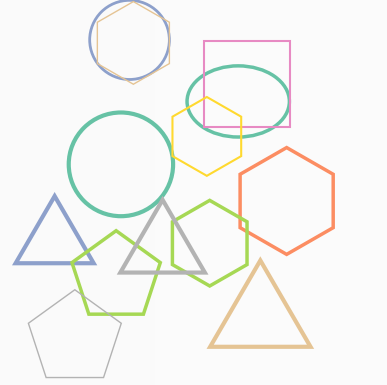[{"shape": "oval", "thickness": 2.5, "radius": 0.66, "center": [0.615, 0.737]}, {"shape": "circle", "thickness": 3, "radius": 0.67, "center": [0.312, 0.573]}, {"shape": "hexagon", "thickness": 2.5, "radius": 0.69, "center": [0.74, 0.478]}, {"shape": "triangle", "thickness": 3, "radius": 0.58, "center": [0.141, 0.374]}, {"shape": "circle", "thickness": 2, "radius": 0.51, "center": [0.334, 0.896]}, {"shape": "square", "thickness": 1.5, "radius": 0.56, "center": [0.638, 0.781]}, {"shape": "hexagon", "thickness": 2.5, "radius": 0.56, "center": [0.541, 0.368]}, {"shape": "pentagon", "thickness": 2.5, "radius": 0.6, "center": [0.3, 0.281]}, {"shape": "hexagon", "thickness": 1.5, "radius": 0.51, "center": [0.534, 0.646]}, {"shape": "hexagon", "thickness": 1, "radius": 0.54, "center": [0.344, 0.889]}, {"shape": "triangle", "thickness": 3, "radius": 0.75, "center": [0.672, 0.174]}, {"shape": "pentagon", "thickness": 1, "radius": 0.63, "center": [0.193, 0.121]}, {"shape": "triangle", "thickness": 3, "radius": 0.63, "center": [0.42, 0.355]}]